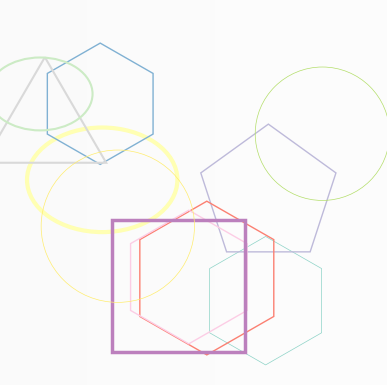[{"shape": "hexagon", "thickness": 0.5, "radius": 0.83, "center": [0.685, 0.219]}, {"shape": "oval", "thickness": 3, "radius": 0.97, "center": [0.264, 0.533]}, {"shape": "pentagon", "thickness": 1, "radius": 0.92, "center": [0.693, 0.494]}, {"shape": "hexagon", "thickness": 1, "radius": 1.0, "center": [0.534, 0.278]}, {"shape": "hexagon", "thickness": 1, "radius": 0.79, "center": [0.259, 0.731]}, {"shape": "circle", "thickness": 0.5, "radius": 0.87, "center": [0.832, 0.653]}, {"shape": "hexagon", "thickness": 1, "radius": 0.87, "center": [0.487, 0.28]}, {"shape": "triangle", "thickness": 1.5, "radius": 0.91, "center": [0.116, 0.669]}, {"shape": "square", "thickness": 2.5, "radius": 0.86, "center": [0.461, 0.257]}, {"shape": "oval", "thickness": 1.5, "radius": 0.68, "center": [0.104, 0.756]}, {"shape": "circle", "thickness": 0.5, "radius": 0.99, "center": [0.304, 0.412]}]